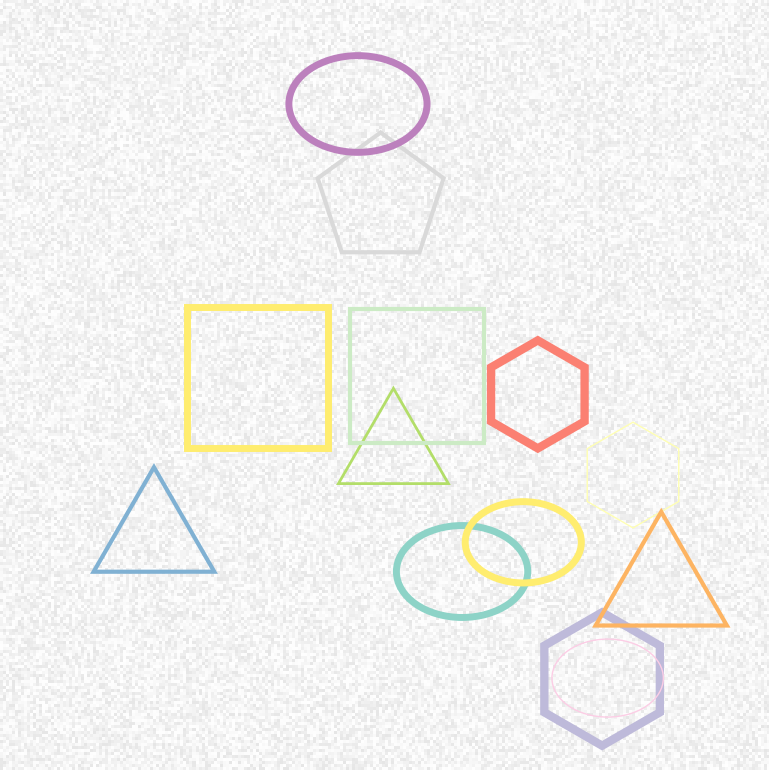[{"shape": "oval", "thickness": 2.5, "radius": 0.43, "center": [0.6, 0.258]}, {"shape": "hexagon", "thickness": 0.5, "radius": 0.34, "center": [0.822, 0.383]}, {"shape": "hexagon", "thickness": 3, "radius": 0.43, "center": [0.782, 0.118]}, {"shape": "hexagon", "thickness": 3, "radius": 0.35, "center": [0.698, 0.488]}, {"shape": "triangle", "thickness": 1.5, "radius": 0.45, "center": [0.2, 0.303]}, {"shape": "triangle", "thickness": 1.5, "radius": 0.49, "center": [0.859, 0.237]}, {"shape": "triangle", "thickness": 1, "radius": 0.41, "center": [0.511, 0.413]}, {"shape": "oval", "thickness": 0.5, "radius": 0.36, "center": [0.789, 0.119]}, {"shape": "pentagon", "thickness": 1.5, "radius": 0.43, "center": [0.494, 0.742]}, {"shape": "oval", "thickness": 2.5, "radius": 0.45, "center": [0.465, 0.865]}, {"shape": "square", "thickness": 1.5, "radius": 0.43, "center": [0.541, 0.512]}, {"shape": "oval", "thickness": 2.5, "radius": 0.38, "center": [0.68, 0.296]}, {"shape": "square", "thickness": 2.5, "radius": 0.46, "center": [0.335, 0.509]}]